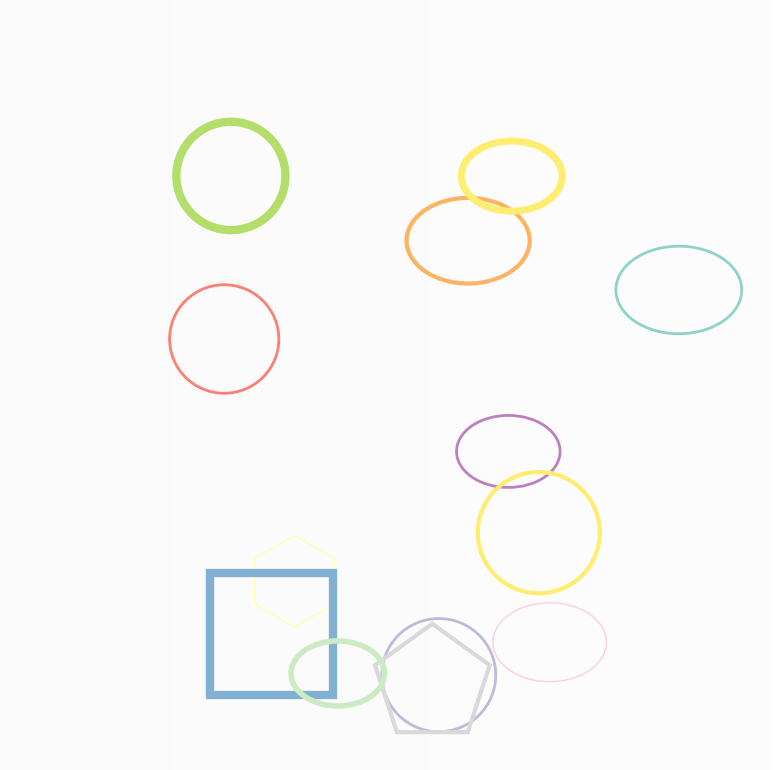[{"shape": "oval", "thickness": 1, "radius": 0.41, "center": [0.876, 0.623]}, {"shape": "hexagon", "thickness": 0.5, "radius": 0.3, "center": [0.38, 0.245]}, {"shape": "circle", "thickness": 1, "radius": 0.37, "center": [0.566, 0.123]}, {"shape": "circle", "thickness": 1, "radius": 0.35, "center": [0.289, 0.56]}, {"shape": "square", "thickness": 3, "radius": 0.4, "center": [0.351, 0.177]}, {"shape": "oval", "thickness": 1.5, "radius": 0.4, "center": [0.604, 0.687]}, {"shape": "circle", "thickness": 3, "radius": 0.35, "center": [0.298, 0.772]}, {"shape": "oval", "thickness": 0.5, "radius": 0.37, "center": [0.709, 0.166]}, {"shape": "pentagon", "thickness": 1.5, "radius": 0.39, "center": [0.558, 0.112]}, {"shape": "oval", "thickness": 1, "radius": 0.33, "center": [0.656, 0.414]}, {"shape": "oval", "thickness": 2, "radius": 0.3, "center": [0.436, 0.125]}, {"shape": "circle", "thickness": 1.5, "radius": 0.39, "center": [0.695, 0.308]}, {"shape": "oval", "thickness": 2.5, "radius": 0.33, "center": [0.66, 0.771]}]